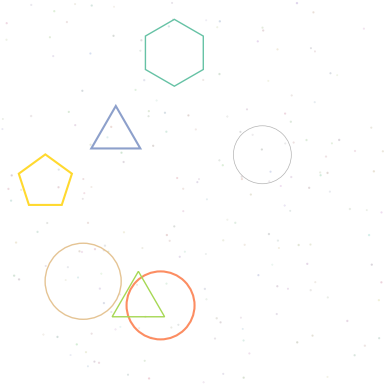[{"shape": "hexagon", "thickness": 1, "radius": 0.43, "center": [0.453, 0.863]}, {"shape": "circle", "thickness": 1.5, "radius": 0.44, "center": [0.417, 0.207]}, {"shape": "triangle", "thickness": 1.5, "radius": 0.37, "center": [0.301, 0.651]}, {"shape": "triangle", "thickness": 1, "radius": 0.39, "center": [0.359, 0.217]}, {"shape": "pentagon", "thickness": 1.5, "radius": 0.36, "center": [0.118, 0.526]}, {"shape": "circle", "thickness": 1, "radius": 0.49, "center": [0.216, 0.269]}, {"shape": "circle", "thickness": 0.5, "radius": 0.38, "center": [0.681, 0.598]}]